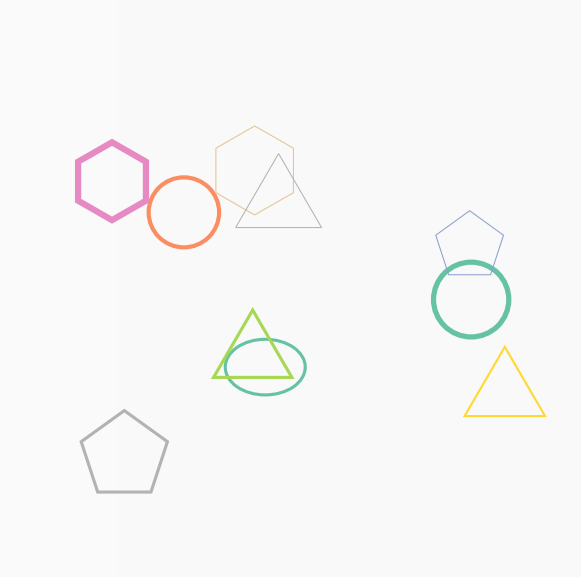[{"shape": "circle", "thickness": 2.5, "radius": 0.32, "center": [0.811, 0.48]}, {"shape": "oval", "thickness": 1.5, "radius": 0.34, "center": [0.456, 0.363]}, {"shape": "circle", "thickness": 2, "radius": 0.3, "center": [0.316, 0.631]}, {"shape": "pentagon", "thickness": 0.5, "radius": 0.31, "center": [0.808, 0.573]}, {"shape": "hexagon", "thickness": 3, "radius": 0.34, "center": [0.193, 0.685]}, {"shape": "triangle", "thickness": 1.5, "radius": 0.39, "center": [0.435, 0.384]}, {"shape": "triangle", "thickness": 1, "radius": 0.4, "center": [0.869, 0.319]}, {"shape": "hexagon", "thickness": 0.5, "radius": 0.39, "center": [0.438, 0.704]}, {"shape": "triangle", "thickness": 0.5, "radius": 0.43, "center": [0.479, 0.648]}, {"shape": "pentagon", "thickness": 1.5, "radius": 0.39, "center": [0.214, 0.21]}]